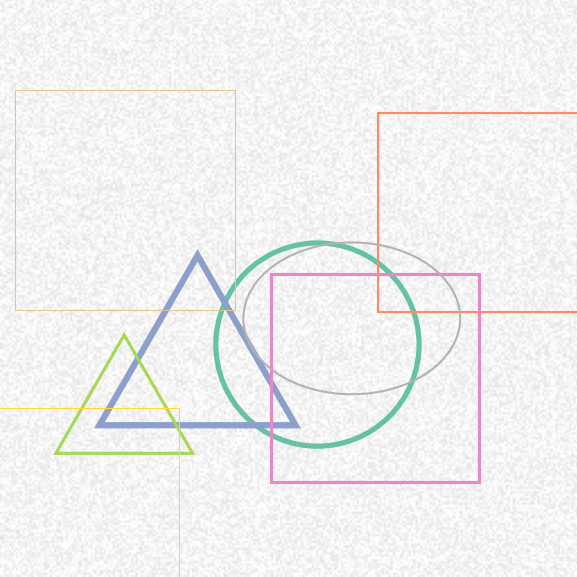[{"shape": "circle", "thickness": 2.5, "radius": 0.88, "center": [0.55, 0.402]}, {"shape": "square", "thickness": 1, "radius": 0.86, "center": [0.827, 0.631]}, {"shape": "triangle", "thickness": 3, "radius": 0.98, "center": [0.342, 0.361]}, {"shape": "square", "thickness": 1.5, "radius": 0.9, "center": [0.65, 0.344]}, {"shape": "triangle", "thickness": 1.5, "radius": 0.68, "center": [0.215, 0.282]}, {"shape": "square", "thickness": 0.5, "radius": 0.95, "center": [0.12, 0.103]}, {"shape": "square", "thickness": 0.5, "radius": 0.95, "center": [0.216, 0.653]}, {"shape": "oval", "thickness": 1, "radius": 0.94, "center": [0.609, 0.448]}]